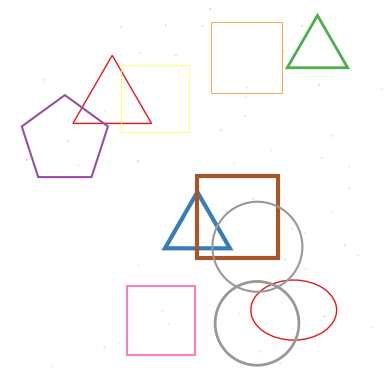[{"shape": "oval", "thickness": 1, "radius": 0.56, "center": [0.763, 0.195]}, {"shape": "triangle", "thickness": 1, "radius": 0.59, "center": [0.291, 0.738]}, {"shape": "triangle", "thickness": 3, "radius": 0.49, "center": [0.513, 0.404]}, {"shape": "triangle", "thickness": 2, "radius": 0.45, "center": [0.825, 0.869]}, {"shape": "pentagon", "thickness": 1.5, "radius": 0.59, "center": [0.168, 0.635]}, {"shape": "square", "thickness": 0.5, "radius": 0.46, "center": [0.64, 0.85]}, {"shape": "square", "thickness": 0.5, "radius": 0.44, "center": [0.403, 0.744]}, {"shape": "square", "thickness": 3, "radius": 0.53, "center": [0.617, 0.436]}, {"shape": "square", "thickness": 1.5, "radius": 0.45, "center": [0.418, 0.167]}, {"shape": "circle", "thickness": 1.5, "radius": 0.58, "center": [0.669, 0.359]}, {"shape": "circle", "thickness": 2, "radius": 0.54, "center": [0.668, 0.16]}]